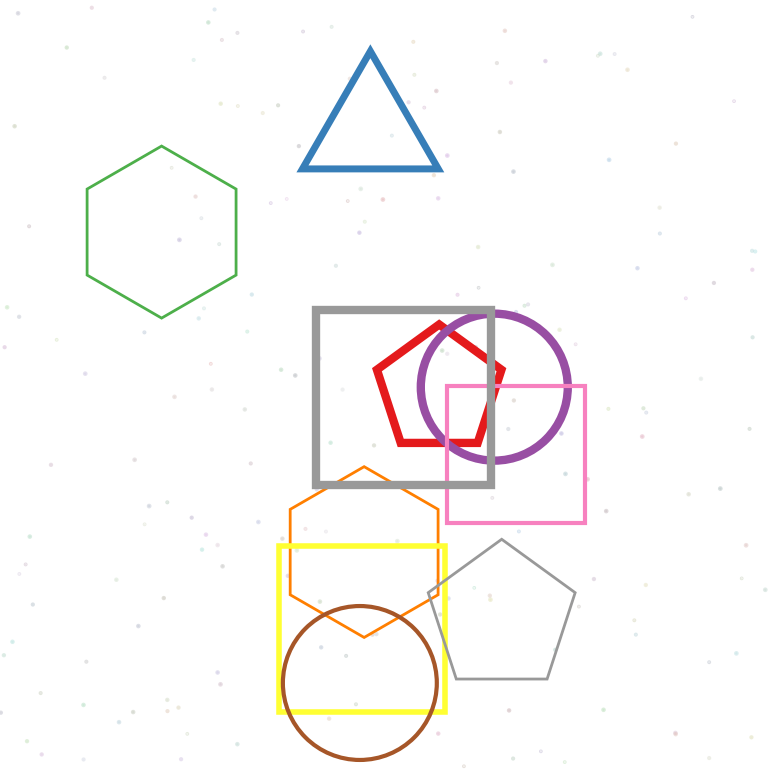[{"shape": "pentagon", "thickness": 3, "radius": 0.43, "center": [0.57, 0.494]}, {"shape": "triangle", "thickness": 2.5, "radius": 0.51, "center": [0.481, 0.832]}, {"shape": "hexagon", "thickness": 1, "radius": 0.56, "center": [0.21, 0.699]}, {"shape": "circle", "thickness": 3, "radius": 0.48, "center": [0.642, 0.497]}, {"shape": "hexagon", "thickness": 1, "radius": 0.55, "center": [0.473, 0.283]}, {"shape": "square", "thickness": 2, "radius": 0.54, "center": [0.47, 0.183]}, {"shape": "circle", "thickness": 1.5, "radius": 0.5, "center": [0.467, 0.113]}, {"shape": "square", "thickness": 1.5, "radius": 0.45, "center": [0.67, 0.41]}, {"shape": "pentagon", "thickness": 1, "radius": 0.5, "center": [0.652, 0.199]}, {"shape": "square", "thickness": 3, "radius": 0.57, "center": [0.524, 0.484]}]